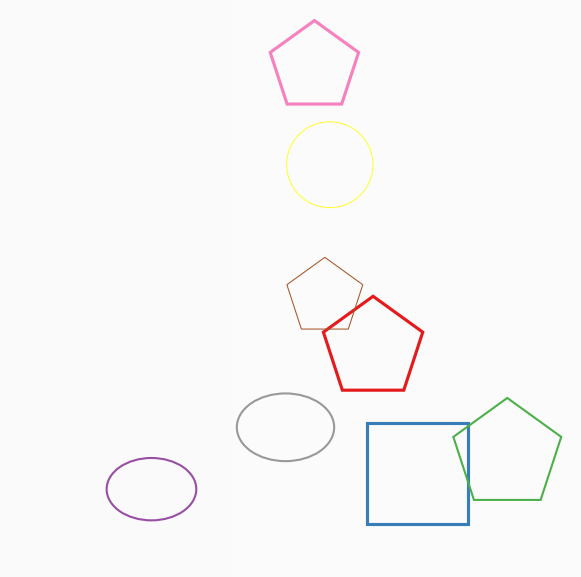[{"shape": "pentagon", "thickness": 1.5, "radius": 0.45, "center": [0.642, 0.396]}, {"shape": "square", "thickness": 1.5, "radius": 0.44, "center": [0.718, 0.18]}, {"shape": "pentagon", "thickness": 1, "radius": 0.49, "center": [0.873, 0.212]}, {"shape": "oval", "thickness": 1, "radius": 0.39, "center": [0.261, 0.152]}, {"shape": "circle", "thickness": 0.5, "radius": 0.37, "center": [0.567, 0.714]}, {"shape": "pentagon", "thickness": 0.5, "radius": 0.34, "center": [0.559, 0.485]}, {"shape": "pentagon", "thickness": 1.5, "radius": 0.4, "center": [0.541, 0.884]}, {"shape": "oval", "thickness": 1, "radius": 0.42, "center": [0.491, 0.259]}]